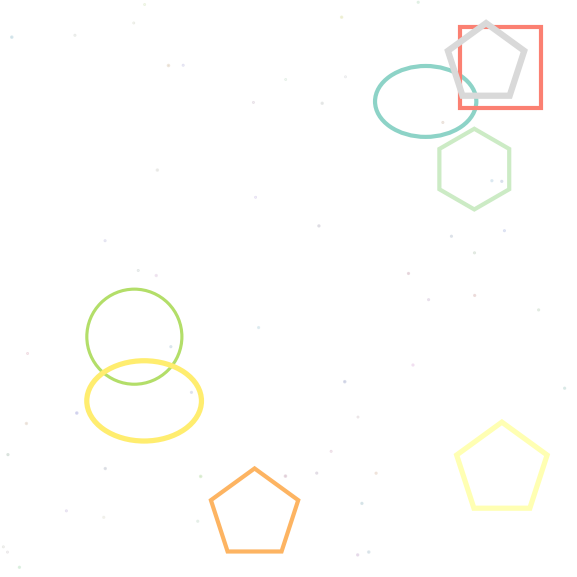[{"shape": "oval", "thickness": 2, "radius": 0.44, "center": [0.737, 0.823]}, {"shape": "pentagon", "thickness": 2.5, "radius": 0.41, "center": [0.869, 0.186]}, {"shape": "square", "thickness": 2, "radius": 0.35, "center": [0.867, 0.882]}, {"shape": "pentagon", "thickness": 2, "radius": 0.4, "center": [0.441, 0.108]}, {"shape": "circle", "thickness": 1.5, "radius": 0.41, "center": [0.233, 0.416]}, {"shape": "pentagon", "thickness": 3, "radius": 0.35, "center": [0.842, 0.89]}, {"shape": "hexagon", "thickness": 2, "radius": 0.35, "center": [0.821, 0.706]}, {"shape": "oval", "thickness": 2.5, "radius": 0.5, "center": [0.25, 0.305]}]